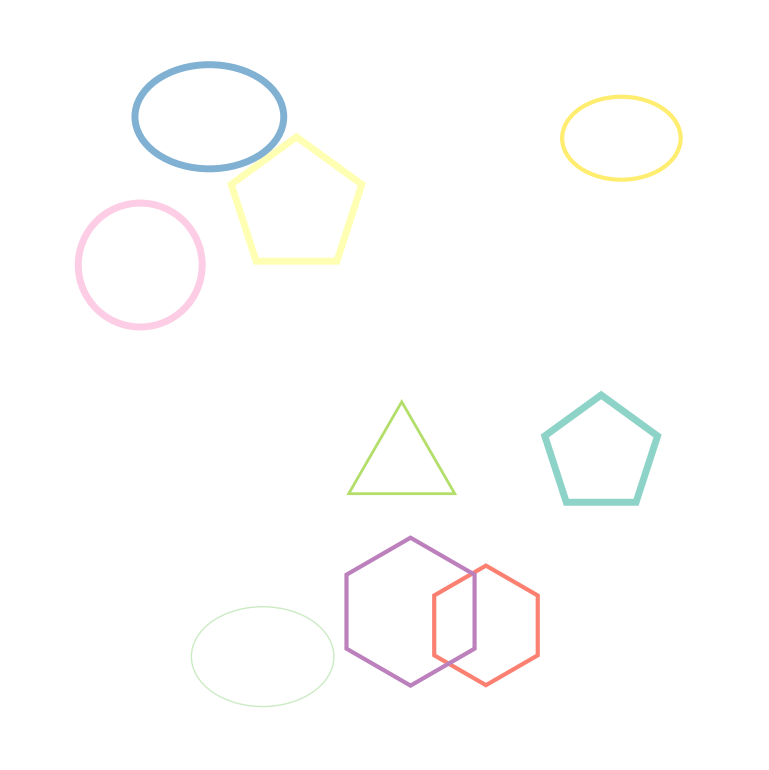[{"shape": "pentagon", "thickness": 2.5, "radius": 0.39, "center": [0.781, 0.41]}, {"shape": "pentagon", "thickness": 2.5, "radius": 0.45, "center": [0.385, 0.733]}, {"shape": "hexagon", "thickness": 1.5, "radius": 0.39, "center": [0.631, 0.188]}, {"shape": "oval", "thickness": 2.5, "radius": 0.48, "center": [0.272, 0.848]}, {"shape": "triangle", "thickness": 1, "radius": 0.4, "center": [0.522, 0.399]}, {"shape": "circle", "thickness": 2.5, "radius": 0.4, "center": [0.182, 0.656]}, {"shape": "hexagon", "thickness": 1.5, "radius": 0.48, "center": [0.533, 0.206]}, {"shape": "oval", "thickness": 0.5, "radius": 0.46, "center": [0.341, 0.147]}, {"shape": "oval", "thickness": 1.5, "radius": 0.38, "center": [0.807, 0.82]}]